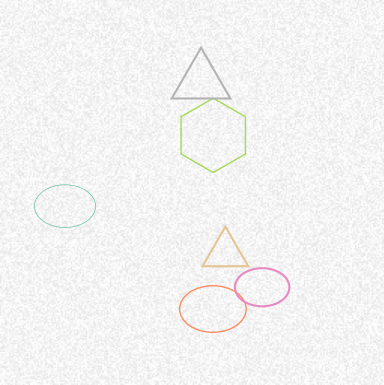[{"shape": "oval", "thickness": 0.5, "radius": 0.4, "center": [0.169, 0.465]}, {"shape": "oval", "thickness": 1, "radius": 0.43, "center": [0.553, 0.197]}, {"shape": "oval", "thickness": 1.5, "radius": 0.35, "center": [0.681, 0.254]}, {"shape": "hexagon", "thickness": 1, "radius": 0.48, "center": [0.554, 0.648]}, {"shape": "triangle", "thickness": 1.5, "radius": 0.34, "center": [0.585, 0.343]}, {"shape": "triangle", "thickness": 1.5, "radius": 0.44, "center": [0.522, 0.788]}]